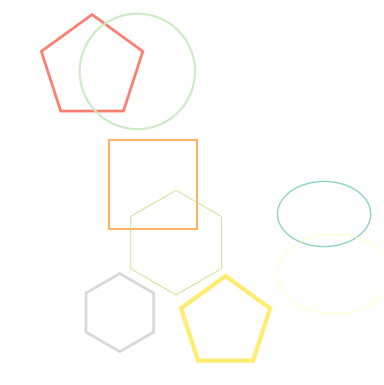[{"shape": "oval", "thickness": 1, "radius": 0.6, "center": [0.842, 0.444]}, {"shape": "oval", "thickness": 0.5, "radius": 0.74, "center": [0.869, 0.288]}, {"shape": "pentagon", "thickness": 2, "radius": 0.69, "center": [0.239, 0.824]}, {"shape": "square", "thickness": 1.5, "radius": 0.57, "center": [0.397, 0.52]}, {"shape": "hexagon", "thickness": 0.5, "radius": 0.68, "center": [0.457, 0.37]}, {"shape": "hexagon", "thickness": 2, "radius": 0.51, "center": [0.311, 0.188]}, {"shape": "circle", "thickness": 1.5, "radius": 0.75, "center": [0.357, 0.815]}, {"shape": "pentagon", "thickness": 3, "radius": 0.61, "center": [0.586, 0.162]}]